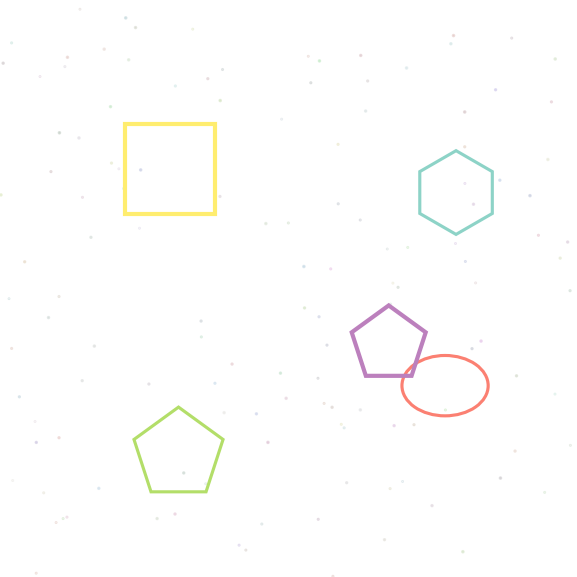[{"shape": "hexagon", "thickness": 1.5, "radius": 0.36, "center": [0.79, 0.666]}, {"shape": "oval", "thickness": 1.5, "radius": 0.37, "center": [0.771, 0.331]}, {"shape": "pentagon", "thickness": 1.5, "radius": 0.41, "center": [0.309, 0.213]}, {"shape": "pentagon", "thickness": 2, "radius": 0.34, "center": [0.673, 0.403]}, {"shape": "square", "thickness": 2, "radius": 0.39, "center": [0.294, 0.707]}]